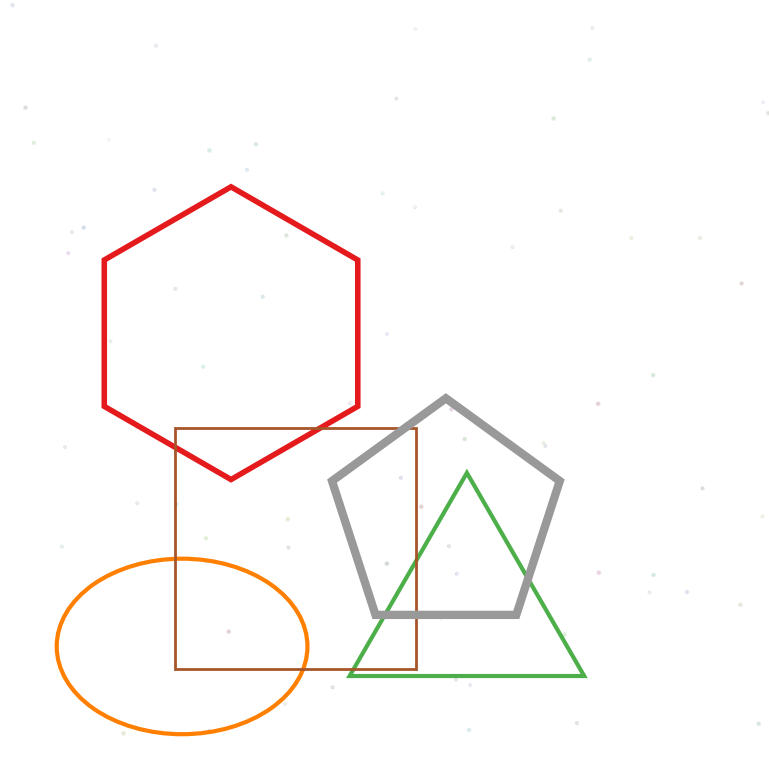[{"shape": "hexagon", "thickness": 2, "radius": 0.95, "center": [0.3, 0.567]}, {"shape": "triangle", "thickness": 1.5, "radius": 0.88, "center": [0.606, 0.21]}, {"shape": "oval", "thickness": 1.5, "radius": 0.81, "center": [0.236, 0.16]}, {"shape": "square", "thickness": 1, "radius": 0.78, "center": [0.384, 0.288]}, {"shape": "pentagon", "thickness": 3, "radius": 0.78, "center": [0.579, 0.327]}]